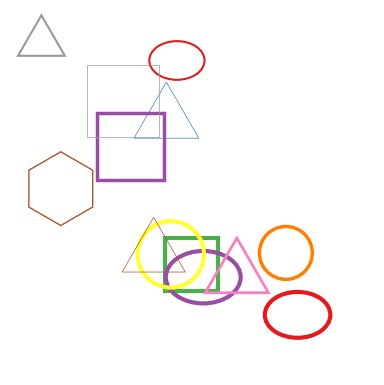[{"shape": "oval", "thickness": 1.5, "radius": 0.36, "center": [0.46, 0.843]}, {"shape": "oval", "thickness": 3, "radius": 0.43, "center": [0.773, 0.182]}, {"shape": "triangle", "thickness": 0.5, "radius": 0.49, "center": [0.432, 0.69]}, {"shape": "square", "thickness": 3, "radius": 0.34, "center": [0.498, 0.313]}, {"shape": "square", "thickness": 2.5, "radius": 0.43, "center": [0.338, 0.62]}, {"shape": "oval", "thickness": 3, "radius": 0.49, "center": [0.528, 0.28]}, {"shape": "circle", "thickness": 2.5, "radius": 0.34, "center": [0.742, 0.343]}, {"shape": "circle", "thickness": 3, "radius": 0.43, "center": [0.444, 0.339]}, {"shape": "triangle", "thickness": 0.5, "radius": 0.47, "center": [0.399, 0.341]}, {"shape": "hexagon", "thickness": 1, "radius": 0.48, "center": [0.158, 0.51]}, {"shape": "triangle", "thickness": 2, "radius": 0.47, "center": [0.615, 0.287]}, {"shape": "square", "thickness": 0.5, "radius": 0.47, "center": [0.32, 0.737]}, {"shape": "triangle", "thickness": 1.5, "radius": 0.35, "center": [0.108, 0.89]}]